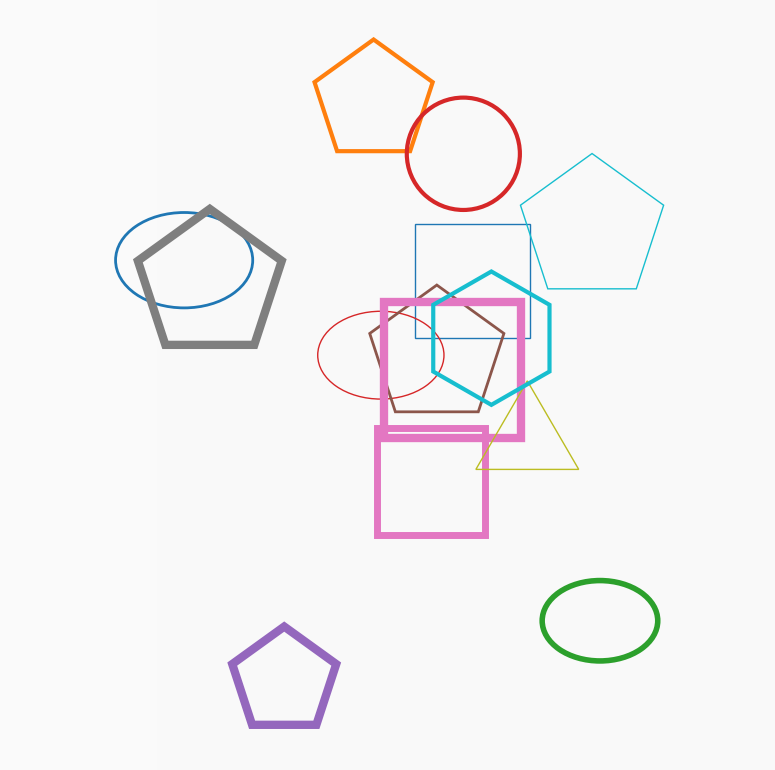[{"shape": "oval", "thickness": 1, "radius": 0.44, "center": [0.238, 0.662]}, {"shape": "square", "thickness": 0.5, "radius": 0.37, "center": [0.61, 0.634]}, {"shape": "pentagon", "thickness": 1.5, "radius": 0.4, "center": [0.482, 0.869]}, {"shape": "oval", "thickness": 2, "radius": 0.37, "center": [0.774, 0.194]}, {"shape": "oval", "thickness": 0.5, "radius": 0.41, "center": [0.491, 0.539]}, {"shape": "circle", "thickness": 1.5, "radius": 0.36, "center": [0.598, 0.8]}, {"shape": "pentagon", "thickness": 3, "radius": 0.35, "center": [0.367, 0.116]}, {"shape": "pentagon", "thickness": 1, "radius": 0.46, "center": [0.564, 0.539]}, {"shape": "square", "thickness": 3, "radius": 0.44, "center": [0.584, 0.52]}, {"shape": "square", "thickness": 2.5, "radius": 0.35, "center": [0.556, 0.374]}, {"shape": "pentagon", "thickness": 3, "radius": 0.49, "center": [0.271, 0.631]}, {"shape": "triangle", "thickness": 0.5, "radius": 0.38, "center": [0.68, 0.429]}, {"shape": "pentagon", "thickness": 0.5, "radius": 0.49, "center": [0.764, 0.703]}, {"shape": "hexagon", "thickness": 1.5, "radius": 0.43, "center": [0.634, 0.561]}]